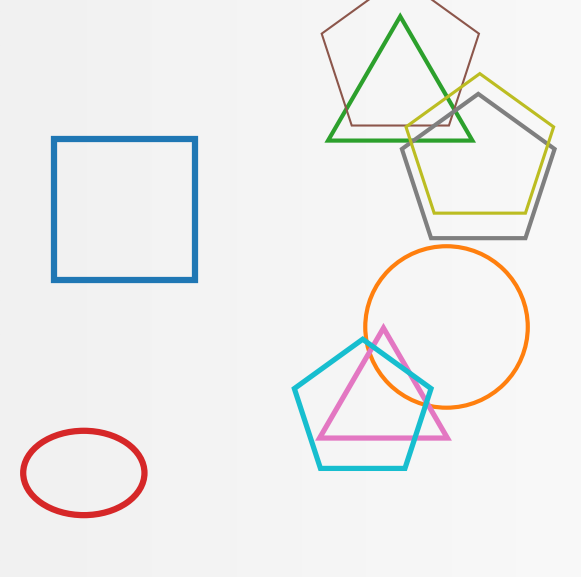[{"shape": "square", "thickness": 3, "radius": 0.61, "center": [0.214, 0.636]}, {"shape": "circle", "thickness": 2, "radius": 0.7, "center": [0.768, 0.433]}, {"shape": "triangle", "thickness": 2, "radius": 0.72, "center": [0.689, 0.827]}, {"shape": "oval", "thickness": 3, "radius": 0.52, "center": [0.144, 0.18]}, {"shape": "pentagon", "thickness": 1, "radius": 0.71, "center": [0.689, 0.897]}, {"shape": "triangle", "thickness": 2.5, "radius": 0.63, "center": [0.66, 0.304]}, {"shape": "pentagon", "thickness": 2, "radius": 0.69, "center": [0.823, 0.698]}, {"shape": "pentagon", "thickness": 1.5, "radius": 0.67, "center": [0.825, 0.738]}, {"shape": "pentagon", "thickness": 2.5, "radius": 0.62, "center": [0.624, 0.288]}]